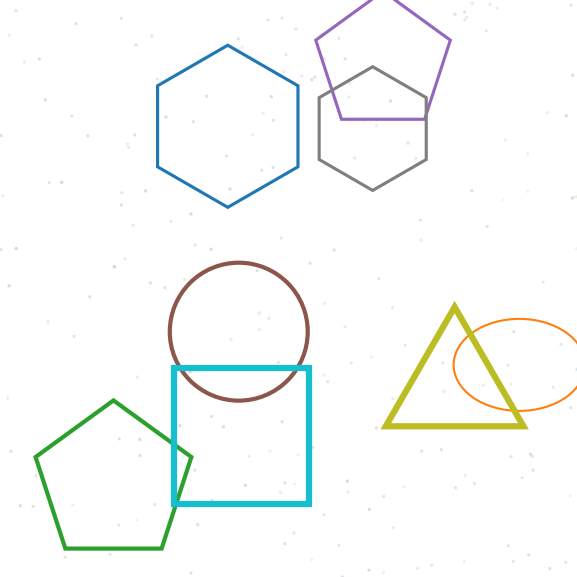[{"shape": "hexagon", "thickness": 1.5, "radius": 0.7, "center": [0.394, 0.78]}, {"shape": "oval", "thickness": 1, "radius": 0.57, "center": [0.899, 0.367]}, {"shape": "pentagon", "thickness": 2, "radius": 0.71, "center": [0.197, 0.164]}, {"shape": "pentagon", "thickness": 1.5, "radius": 0.61, "center": [0.663, 0.892]}, {"shape": "circle", "thickness": 2, "radius": 0.6, "center": [0.413, 0.425]}, {"shape": "hexagon", "thickness": 1.5, "radius": 0.54, "center": [0.645, 0.776]}, {"shape": "triangle", "thickness": 3, "radius": 0.69, "center": [0.787, 0.33]}, {"shape": "square", "thickness": 3, "radius": 0.59, "center": [0.418, 0.244]}]